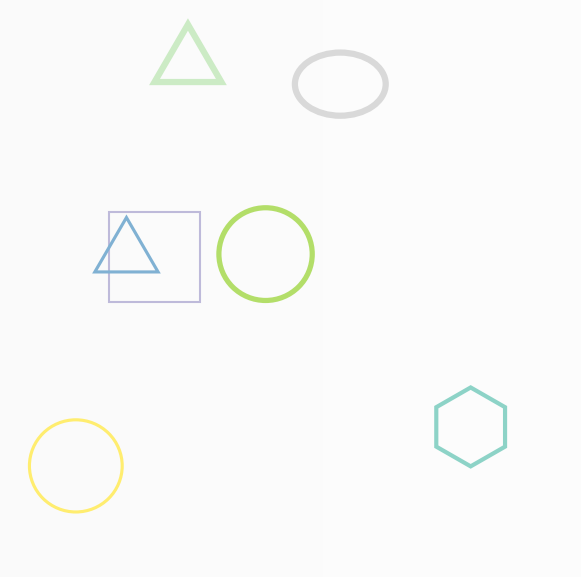[{"shape": "hexagon", "thickness": 2, "radius": 0.34, "center": [0.81, 0.26]}, {"shape": "square", "thickness": 1, "radius": 0.39, "center": [0.266, 0.554]}, {"shape": "triangle", "thickness": 1.5, "radius": 0.31, "center": [0.218, 0.56]}, {"shape": "circle", "thickness": 2.5, "radius": 0.4, "center": [0.457, 0.559]}, {"shape": "oval", "thickness": 3, "radius": 0.39, "center": [0.585, 0.853]}, {"shape": "triangle", "thickness": 3, "radius": 0.33, "center": [0.323, 0.89]}, {"shape": "circle", "thickness": 1.5, "radius": 0.4, "center": [0.13, 0.192]}]